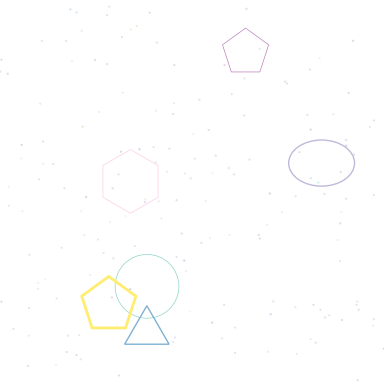[{"shape": "circle", "thickness": 0.5, "radius": 0.41, "center": [0.382, 0.256]}, {"shape": "oval", "thickness": 1, "radius": 0.43, "center": [0.835, 0.576]}, {"shape": "triangle", "thickness": 1, "radius": 0.33, "center": [0.381, 0.139]}, {"shape": "hexagon", "thickness": 0.5, "radius": 0.41, "center": [0.339, 0.529]}, {"shape": "pentagon", "thickness": 0.5, "radius": 0.31, "center": [0.638, 0.864]}, {"shape": "pentagon", "thickness": 2, "radius": 0.37, "center": [0.283, 0.208]}]